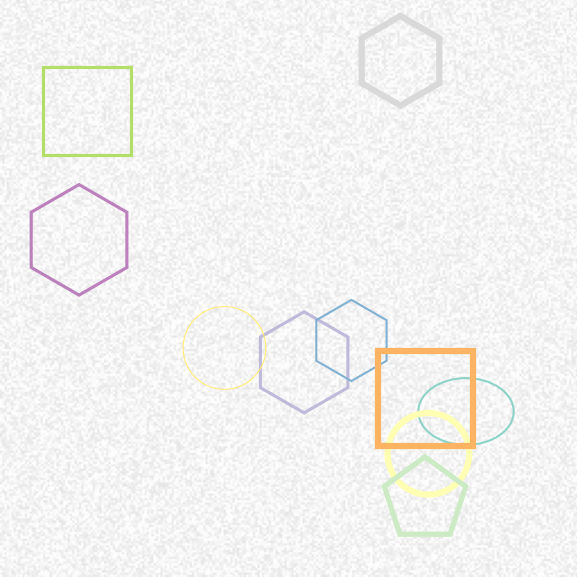[{"shape": "oval", "thickness": 1, "radius": 0.41, "center": [0.807, 0.287]}, {"shape": "circle", "thickness": 3, "radius": 0.35, "center": [0.742, 0.213]}, {"shape": "hexagon", "thickness": 1.5, "radius": 0.44, "center": [0.527, 0.372]}, {"shape": "hexagon", "thickness": 1, "radius": 0.35, "center": [0.609, 0.41]}, {"shape": "square", "thickness": 3, "radius": 0.41, "center": [0.737, 0.309]}, {"shape": "square", "thickness": 1.5, "radius": 0.38, "center": [0.15, 0.808]}, {"shape": "hexagon", "thickness": 3, "radius": 0.39, "center": [0.694, 0.894]}, {"shape": "hexagon", "thickness": 1.5, "radius": 0.48, "center": [0.137, 0.584]}, {"shape": "pentagon", "thickness": 2.5, "radius": 0.37, "center": [0.736, 0.134]}, {"shape": "circle", "thickness": 0.5, "radius": 0.36, "center": [0.389, 0.397]}]